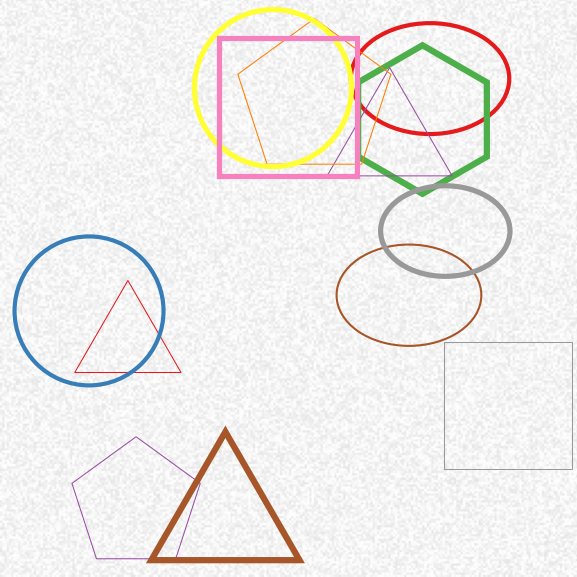[{"shape": "triangle", "thickness": 0.5, "radius": 0.53, "center": [0.221, 0.407]}, {"shape": "oval", "thickness": 2, "radius": 0.69, "center": [0.745, 0.863]}, {"shape": "circle", "thickness": 2, "radius": 0.64, "center": [0.154, 0.461]}, {"shape": "hexagon", "thickness": 3, "radius": 0.64, "center": [0.732, 0.792]}, {"shape": "triangle", "thickness": 0.5, "radius": 0.62, "center": [0.675, 0.757]}, {"shape": "pentagon", "thickness": 0.5, "radius": 0.58, "center": [0.236, 0.126]}, {"shape": "pentagon", "thickness": 0.5, "radius": 0.7, "center": [0.544, 0.828]}, {"shape": "circle", "thickness": 2.5, "radius": 0.68, "center": [0.473, 0.847]}, {"shape": "oval", "thickness": 1, "radius": 0.63, "center": [0.708, 0.488]}, {"shape": "triangle", "thickness": 3, "radius": 0.74, "center": [0.39, 0.103]}, {"shape": "square", "thickness": 2.5, "radius": 0.6, "center": [0.499, 0.814]}, {"shape": "square", "thickness": 0.5, "radius": 0.55, "center": [0.88, 0.297]}, {"shape": "oval", "thickness": 2.5, "radius": 0.56, "center": [0.771, 0.599]}]